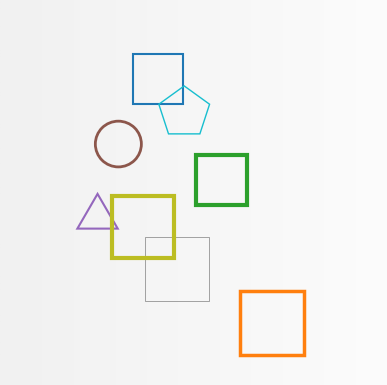[{"shape": "square", "thickness": 1.5, "radius": 0.32, "center": [0.408, 0.795]}, {"shape": "square", "thickness": 2.5, "radius": 0.41, "center": [0.702, 0.16]}, {"shape": "square", "thickness": 3, "radius": 0.32, "center": [0.571, 0.532]}, {"shape": "triangle", "thickness": 1.5, "radius": 0.3, "center": [0.252, 0.436]}, {"shape": "circle", "thickness": 2, "radius": 0.3, "center": [0.305, 0.626]}, {"shape": "square", "thickness": 0.5, "radius": 0.41, "center": [0.457, 0.302]}, {"shape": "square", "thickness": 3, "radius": 0.4, "center": [0.37, 0.41]}, {"shape": "pentagon", "thickness": 1, "radius": 0.34, "center": [0.475, 0.708]}]